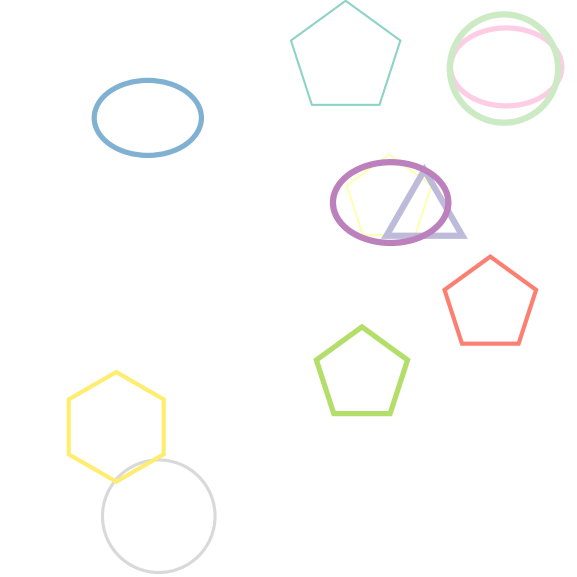[{"shape": "pentagon", "thickness": 1, "radius": 0.5, "center": [0.599, 0.898]}, {"shape": "pentagon", "thickness": 1, "radius": 0.39, "center": [0.674, 0.654]}, {"shape": "triangle", "thickness": 3, "radius": 0.38, "center": [0.735, 0.629]}, {"shape": "pentagon", "thickness": 2, "radius": 0.42, "center": [0.849, 0.471]}, {"shape": "oval", "thickness": 2.5, "radius": 0.46, "center": [0.256, 0.795]}, {"shape": "pentagon", "thickness": 2.5, "radius": 0.42, "center": [0.627, 0.35]}, {"shape": "oval", "thickness": 2.5, "radius": 0.48, "center": [0.876, 0.883]}, {"shape": "circle", "thickness": 1.5, "radius": 0.49, "center": [0.275, 0.105]}, {"shape": "oval", "thickness": 3, "radius": 0.5, "center": [0.676, 0.648]}, {"shape": "circle", "thickness": 3, "radius": 0.47, "center": [0.873, 0.88]}, {"shape": "hexagon", "thickness": 2, "radius": 0.47, "center": [0.201, 0.26]}]